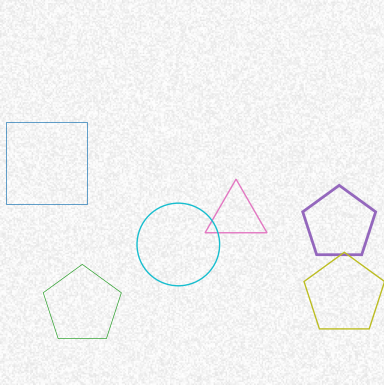[{"shape": "square", "thickness": 0.5, "radius": 0.53, "center": [0.12, 0.577]}, {"shape": "pentagon", "thickness": 0.5, "radius": 0.53, "center": [0.214, 0.207]}, {"shape": "pentagon", "thickness": 2, "radius": 0.5, "center": [0.881, 0.419]}, {"shape": "triangle", "thickness": 1, "radius": 0.46, "center": [0.613, 0.442]}, {"shape": "pentagon", "thickness": 1, "radius": 0.55, "center": [0.894, 0.235]}, {"shape": "circle", "thickness": 1, "radius": 0.54, "center": [0.463, 0.365]}]